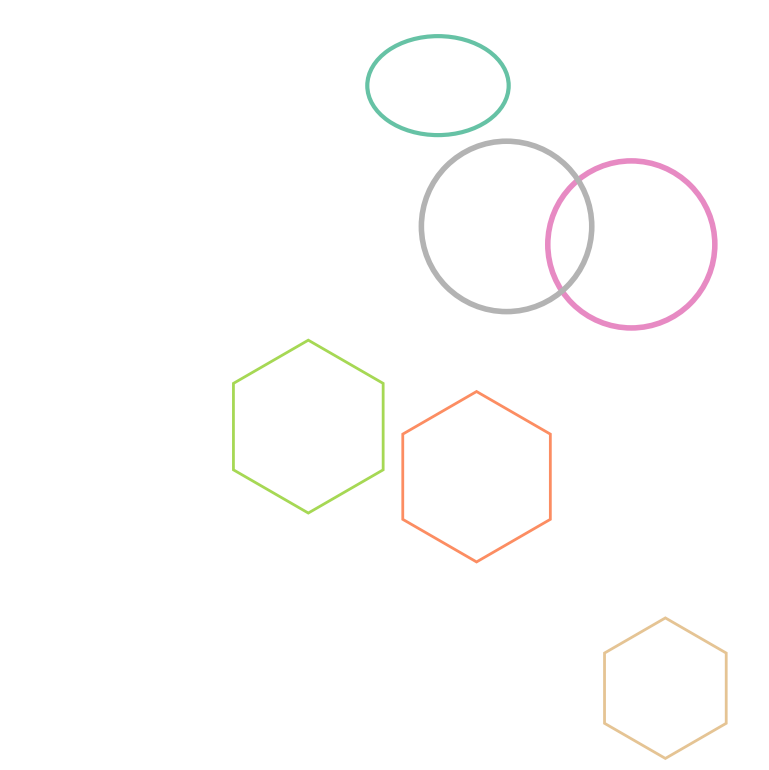[{"shape": "oval", "thickness": 1.5, "radius": 0.46, "center": [0.569, 0.889]}, {"shape": "hexagon", "thickness": 1, "radius": 0.55, "center": [0.619, 0.381]}, {"shape": "circle", "thickness": 2, "radius": 0.54, "center": [0.82, 0.683]}, {"shape": "hexagon", "thickness": 1, "radius": 0.56, "center": [0.4, 0.446]}, {"shape": "hexagon", "thickness": 1, "radius": 0.46, "center": [0.864, 0.106]}, {"shape": "circle", "thickness": 2, "radius": 0.55, "center": [0.658, 0.706]}]